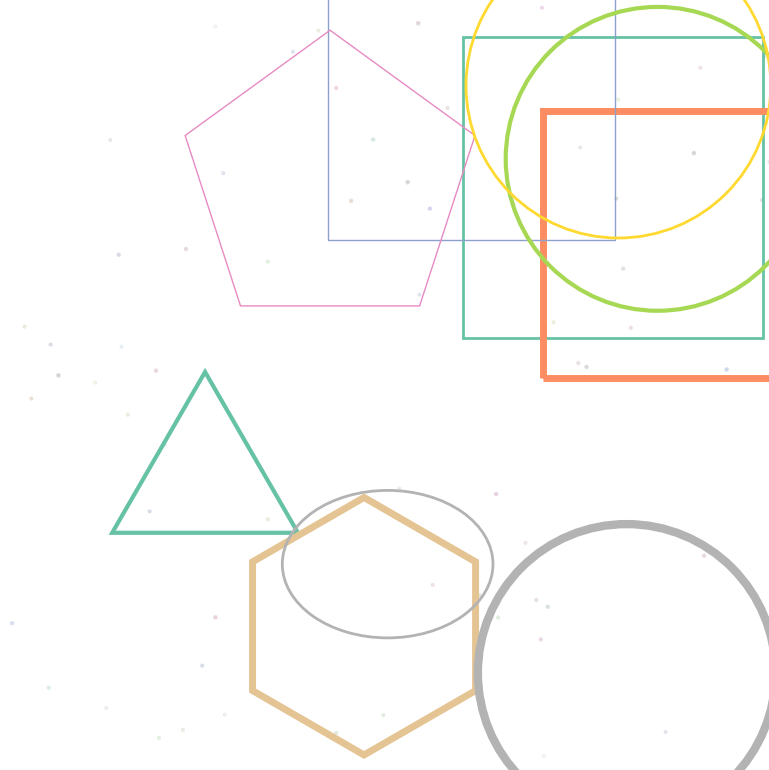[{"shape": "triangle", "thickness": 1.5, "radius": 0.7, "center": [0.266, 0.378]}, {"shape": "square", "thickness": 1, "radius": 0.98, "center": [0.796, 0.757]}, {"shape": "square", "thickness": 2.5, "radius": 0.87, "center": [0.879, 0.682]}, {"shape": "square", "thickness": 0.5, "radius": 0.93, "center": [0.612, 0.874]}, {"shape": "pentagon", "thickness": 0.5, "radius": 0.99, "center": [0.429, 0.763]}, {"shape": "circle", "thickness": 1.5, "radius": 0.99, "center": [0.854, 0.794]}, {"shape": "circle", "thickness": 1, "radius": 0.99, "center": [0.803, 0.889]}, {"shape": "hexagon", "thickness": 2.5, "radius": 0.84, "center": [0.473, 0.187]}, {"shape": "circle", "thickness": 3, "radius": 0.97, "center": [0.814, 0.126]}, {"shape": "oval", "thickness": 1, "radius": 0.68, "center": [0.503, 0.267]}]